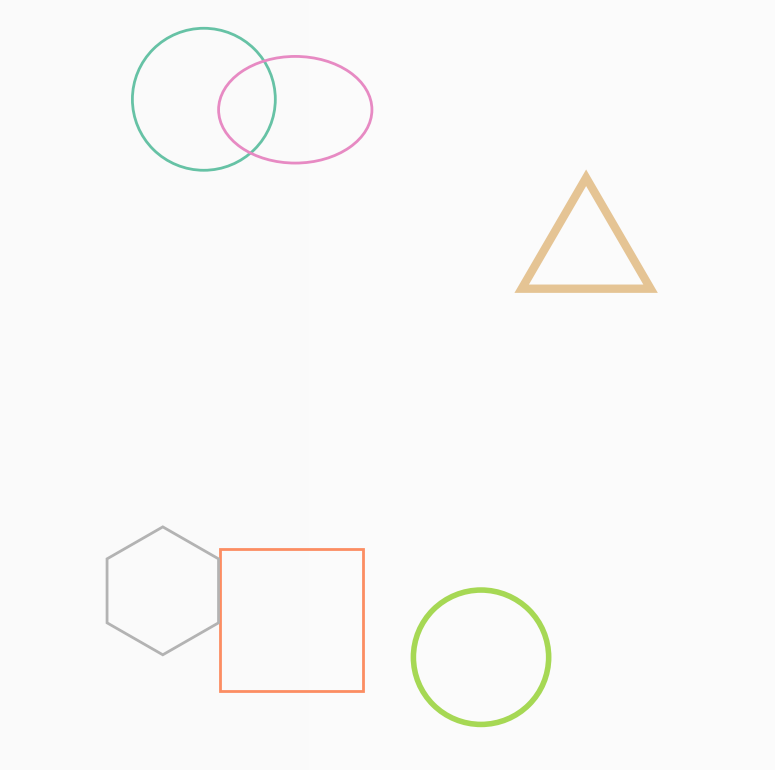[{"shape": "circle", "thickness": 1, "radius": 0.46, "center": [0.263, 0.871]}, {"shape": "square", "thickness": 1, "radius": 0.46, "center": [0.376, 0.194]}, {"shape": "oval", "thickness": 1, "radius": 0.49, "center": [0.381, 0.857]}, {"shape": "circle", "thickness": 2, "radius": 0.44, "center": [0.621, 0.146]}, {"shape": "triangle", "thickness": 3, "radius": 0.48, "center": [0.756, 0.673]}, {"shape": "hexagon", "thickness": 1, "radius": 0.42, "center": [0.21, 0.233]}]